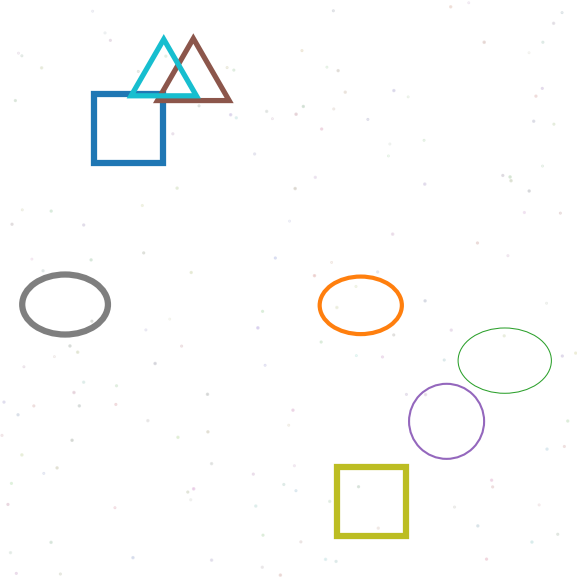[{"shape": "square", "thickness": 3, "radius": 0.3, "center": [0.223, 0.776]}, {"shape": "oval", "thickness": 2, "radius": 0.36, "center": [0.625, 0.47]}, {"shape": "oval", "thickness": 0.5, "radius": 0.4, "center": [0.874, 0.375]}, {"shape": "circle", "thickness": 1, "radius": 0.32, "center": [0.773, 0.27]}, {"shape": "triangle", "thickness": 2.5, "radius": 0.36, "center": [0.335, 0.861]}, {"shape": "oval", "thickness": 3, "radius": 0.37, "center": [0.113, 0.472]}, {"shape": "square", "thickness": 3, "radius": 0.3, "center": [0.643, 0.131]}, {"shape": "triangle", "thickness": 2.5, "radius": 0.33, "center": [0.284, 0.866]}]